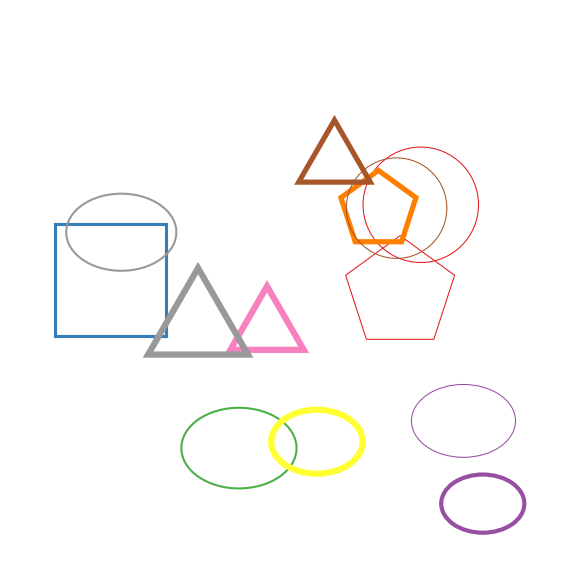[{"shape": "pentagon", "thickness": 0.5, "radius": 0.5, "center": [0.693, 0.492]}, {"shape": "circle", "thickness": 0.5, "radius": 0.5, "center": [0.729, 0.645]}, {"shape": "square", "thickness": 1.5, "radius": 0.48, "center": [0.191, 0.515]}, {"shape": "oval", "thickness": 1, "radius": 0.5, "center": [0.414, 0.223]}, {"shape": "oval", "thickness": 0.5, "radius": 0.45, "center": [0.803, 0.27]}, {"shape": "oval", "thickness": 2, "radius": 0.36, "center": [0.836, 0.127]}, {"shape": "pentagon", "thickness": 2.5, "radius": 0.34, "center": [0.655, 0.636]}, {"shape": "oval", "thickness": 3, "radius": 0.4, "center": [0.549, 0.234]}, {"shape": "circle", "thickness": 0.5, "radius": 0.44, "center": [0.687, 0.639]}, {"shape": "triangle", "thickness": 2.5, "radius": 0.36, "center": [0.579, 0.72]}, {"shape": "triangle", "thickness": 3, "radius": 0.37, "center": [0.462, 0.43]}, {"shape": "oval", "thickness": 1, "radius": 0.48, "center": [0.21, 0.597]}, {"shape": "triangle", "thickness": 3, "radius": 0.5, "center": [0.343, 0.435]}]